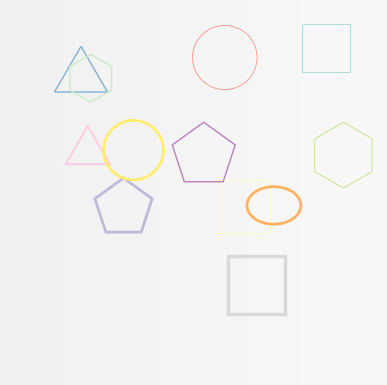[{"shape": "square", "thickness": 0.5, "radius": 0.31, "center": [0.841, 0.875]}, {"shape": "square", "thickness": 0.5, "radius": 0.34, "center": [0.628, 0.463]}, {"shape": "pentagon", "thickness": 2, "radius": 0.39, "center": [0.319, 0.46]}, {"shape": "circle", "thickness": 0.5, "radius": 0.42, "center": [0.58, 0.851]}, {"shape": "triangle", "thickness": 1, "radius": 0.4, "center": [0.209, 0.8]}, {"shape": "oval", "thickness": 2, "radius": 0.35, "center": [0.707, 0.466]}, {"shape": "hexagon", "thickness": 0.5, "radius": 0.43, "center": [0.886, 0.597]}, {"shape": "triangle", "thickness": 1.5, "radius": 0.33, "center": [0.226, 0.606]}, {"shape": "square", "thickness": 2.5, "radius": 0.37, "center": [0.662, 0.26]}, {"shape": "pentagon", "thickness": 1, "radius": 0.43, "center": [0.526, 0.597]}, {"shape": "hexagon", "thickness": 1, "radius": 0.31, "center": [0.234, 0.797]}, {"shape": "circle", "thickness": 2, "radius": 0.39, "center": [0.344, 0.61]}]